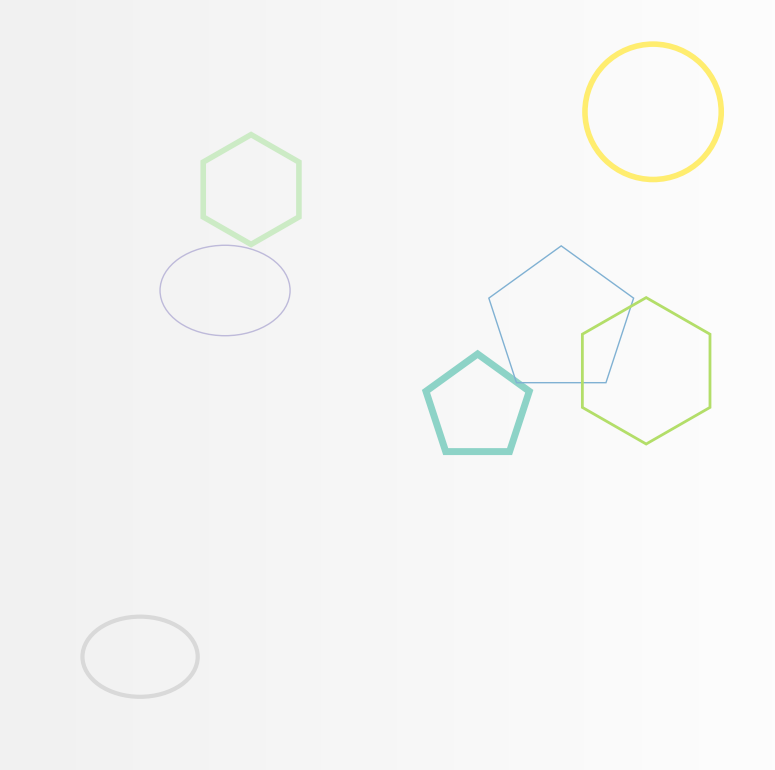[{"shape": "pentagon", "thickness": 2.5, "radius": 0.35, "center": [0.616, 0.47]}, {"shape": "oval", "thickness": 0.5, "radius": 0.42, "center": [0.29, 0.623]}, {"shape": "pentagon", "thickness": 0.5, "radius": 0.49, "center": [0.724, 0.582]}, {"shape": "hexagon", "thickness": 1, "radius": 0.48, "center": [0.834, 0.518]}, {"shape": "oval", "thickness": 1.5, "radius": 0.37, "center": [0.181, 0.147]}, {"shape": "hexagon", "thickness": 2, "radius": 0.36, "center": [0.324, 0.754]}, {"shape": "circle", "thickness": 2, "radius": 0.44, "center": [0.843, 0.855]}]